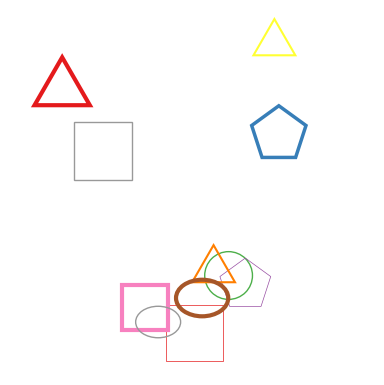[{"shape": "triangle", "thickness": 3, "radius": 0.41, "center": [0.161, 0.768]}, {"shape": "square", "thickness": 0.5, "radius": 0.37, "center": [0.504, 0.135]}, {"shape": "pentagon", "thickness": 2.5, "radius": 0.37, "center": [0.724, 0.651]}, {"shape": "circle", "thickness": 1, "radius": 0.31, "center": [0.594, 0.284]}, {"shape": "pentagon", "thickness": 0.5, "radius": 0.35, "center": [0.637, 0.26]}, {"shape": "triangle", "thickness": 1.5, "radius": 0.32, "center": [0.555, 0.299]}, {"shape": "triangle", "thickness": 1.5, "radius": 0.31, "center": [0.713, 0.888]}, {"shape": "oval", "thickness": 3, "radius": 0.34, "center": [0.525, 0.226]}, {"shape": "square", "thickness": 3, "radius": 0.3, "center": [0.377, 0.202]}, {"shape": "oval", "thickness": 1, "radius": 0.29, "center": [0.411, 0.164]}, {"shape": "square", "thickness": 1, "radius": 0.38, "center": [0.266, 0.608]}]